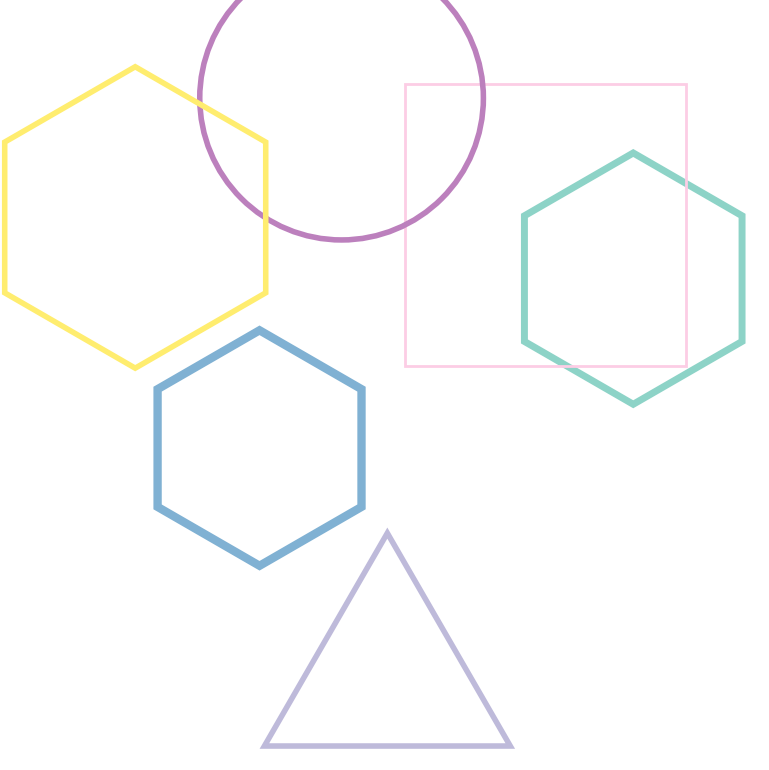[{"shape": "hexagon", "thickness": 2.5, "radius": 0.82, "center": [0.822, 0.638]}, {"shape": "triangle", "thickness": 2, "radius": 0.92, "center": [0.503, 0.123]}, {"shape": "hexagon", "thickness": 3, "radius": 0.76, "center": [0.337, 0.418]}, {"shape": "square", "thickness": 1, "radius": 0.91, "center": [0.708, 0.708]}, {"shape": "circle", "thickness": 2, "radius": 0.92, "center": [0.444, 0.873]}, {"shape": "hexagon", "thickness": 2, "radius": 0.98, "center": [0.176, 0.718]}]